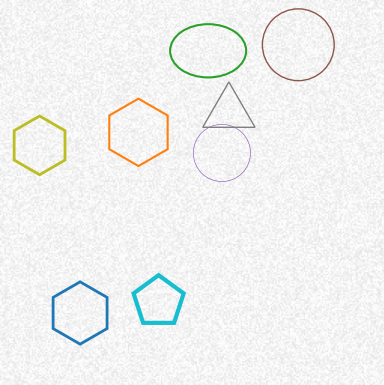[{"shape": "hexagon", "thickness": 2, "radius": 0.4, "center": [0.208, 0.187]}, {"shape": "hexagon", "thickness": 1.5, "radius": 0.44, "center": [0.36, 0.656]}, {"shape": "oval", "thickness": 1.5, "radius": 0.49, "center": [0.541, 0.868]}, {"shape": "circle", "thickness": 0.5, "radius": 0.37, "center": [0.576, 0.603]}, {"shape": "circle", "thickness": 1, "radius": 0.47, "center": [0.775, 0.884]}, {"shape": "triangle", "thickness": 1, "radius": 0.39, "center": [0.594, 0.709]}, {"shape": "hexagon", "thickness": 2, "radius": 0.38, "center": [0.103, 0.622]}, {"shape": "pentagon", "thickness": 3, "radius": 0.34, "center": [0.412, 0.217]}]